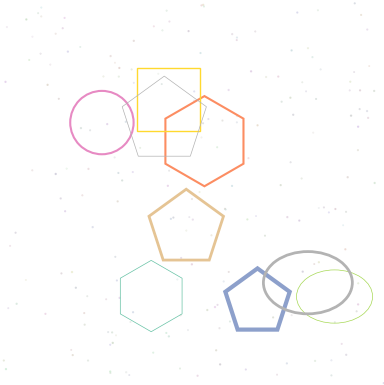[{"shape": "hexagon", "thickness": 0.5, "radius": 0.46, "center": [0.393, 0.231]}, {"shape": "hexagon", "thickness": 1.5, "radius": 0.59, "center": [0.531, 0.633]}, {"shape": "pentagon", "thickness": 3, "radius": 0.44, "center": [0.669, 0.215]}, {"shape": "circle", "thickness": 1.5, "radius": 0.41, "center": [0.265, 0.682]}, {"shape": "oval", "thickness": 0.5, "radius": 0.49, "center": [0.869, 0.23]}, {"shape": "square", "thickness": 1, "radius": 0.41, "center": [0.438, 0.742]}, {"shape": "pentagon", "thickness": 2, "radius": 0.51, "center": [0.484, 0.407]}, {"shape": "oval", "thickness": 2, "radius": 0.58, "center": [0.8, 0.266]}, {"shape": "pentagon", "thickness": 0.5, "radius": 0.57, "center": [0.427, 0.687]}]